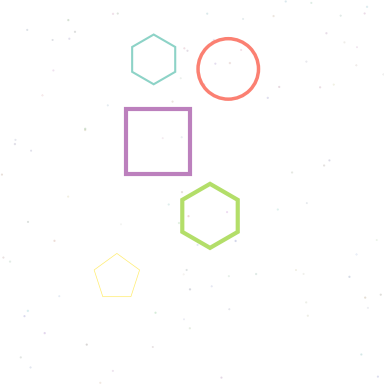[{"shape": "hexagon", "thickness": 1.5, "radius": 0.32, "center": [0.399, 0.846]}, {"shape": "circle", "thickness": 2.5, "radius": 0.39, "center": [0.593, 0.821]}, {"shape": "hexagon", "thickness": 3, "radius": 0.42, "center": [0.545, 0.439]}, {"shape": "square", "thickness": 3, "radius": 0.42, "center": [0.41, 0.633]}, {"shape": "pentagon", "thickness": 0.5, "radius": 0.31, "center": [0.304, 0.28]}]